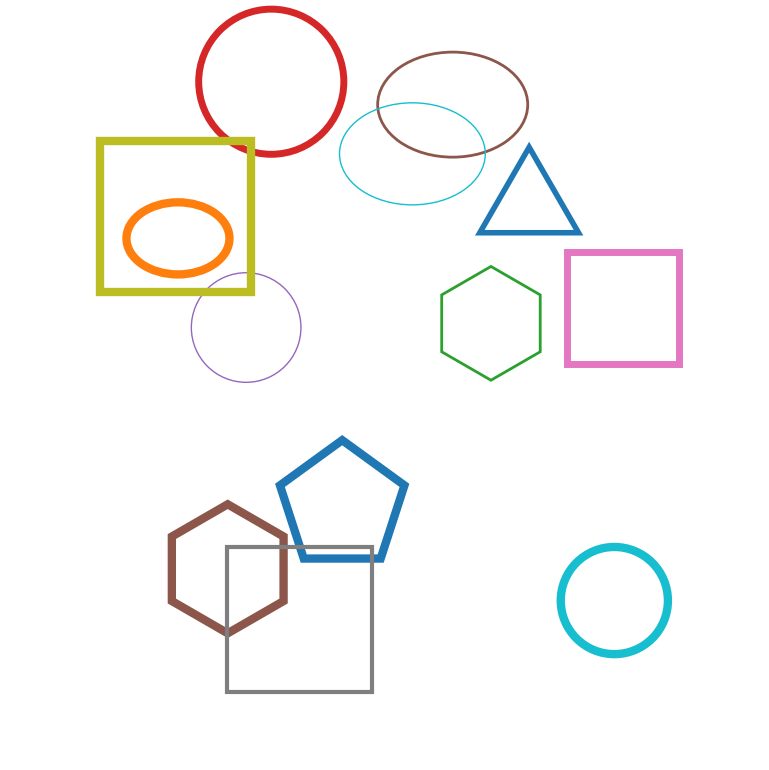[{"shape": "pentagon", "thickness": 3, "radius": 0.42, "center": [0.444, 0.343]}, {"shape": "triangle", "thickness": 2, "radius": 0.37, "center": [0.687, 0.735]}, {"shape": "oval", "thickness": 3, "radius": 0.33, "center": [0.231, 0.69]}, {"shape": "hexagon", "thickness": 1, "radius": 0.37, "center": [0.638, 0.58]}, {"shape": "circle", "thickness": 2.5, "radius": 0.47, "center": [0.352, 0.894]}, {"shape": "circle", "thickness": 0.5, "radius": 0.36, "center": [0.32, 0.575]}, {"shape": "oval", "thickness": 1, "radius": 0.49, "center": [0.588, 0.864]}, {"shape": "hexagon", "thickness": 3, "radius": 0.42, "center": [0.296, 0.261]}, {"shape": "square", "thickness": 2.5, "radius": 0.36, "center": [0.809, 0.6]}, {"shape": "square", "thickness": 1.5, "radius": 0.47, "center": [0.389, 0.196]}, {"shape": "square", "thickness": 3, "radius": 0.49, "center": [0.228, 0.719]}, {"shape": "oval", "thickness": 0.5, "radius": 0.47, "center": [0.536, 0.8]}, {"shape": "circle", "thickness": 3, "radius": 0.35, "center": [0.798, 0.22]}]